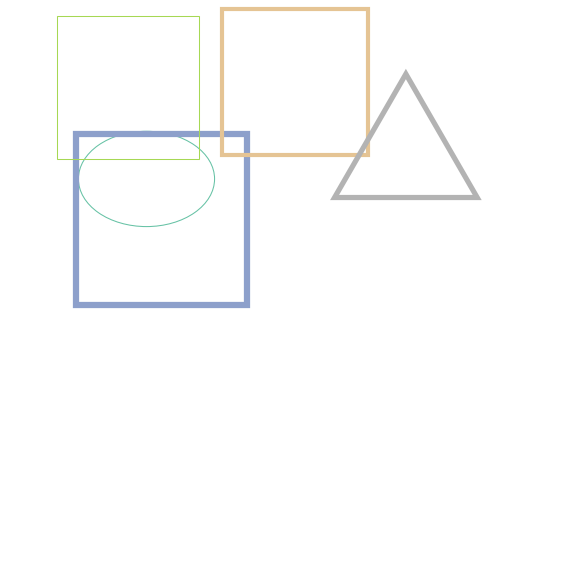[{"shape": "oval", "thickness": 0.5, "radius": 0.59, "center": [0.254, 0.689]}, {"shape": "square", "thickness": 3, "radius": 0.74, "center": [0.28, 0.619]}, {"shape": "square", "thickness": 0.5, "radius": 0.62, "center": [0.222, 0.847]}, {"shape": "square", "thickness": 2, "radius": 0.63, "center": [0.51, 0.857]}, {"shape": "triangle", "thickness": 2.5, "radius": 0.71, "center": [0.703, 0.728]}]